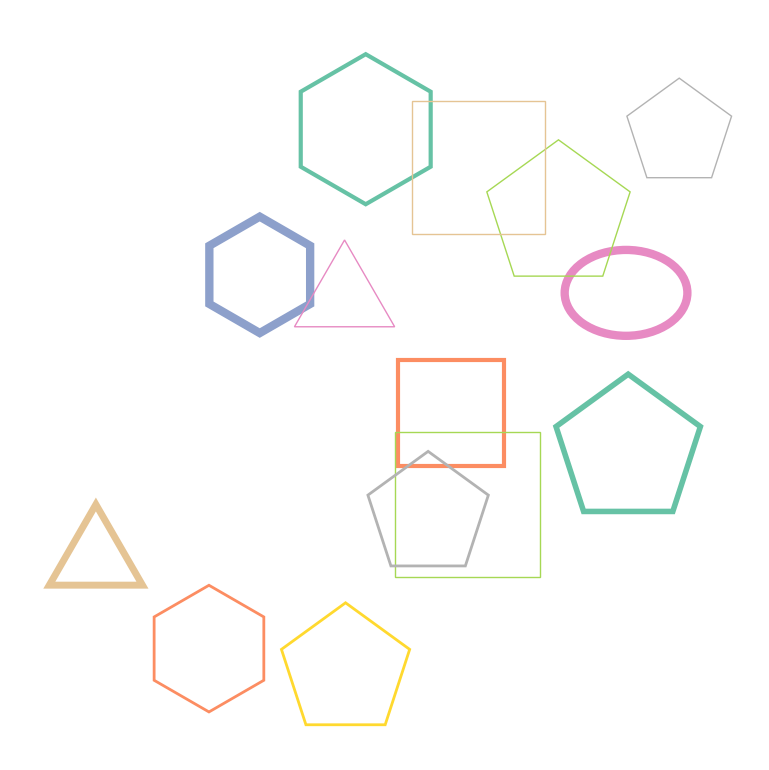[{"shape": "hexagon", "thickness": 1.5, "radius": 0.49, "center": [0.475, 0.832]}, {"shape": "pentagon", "thickness": 2, "radius": 0.49, "center": [0.816, 0.416]}, {"shape": "hexagon", "thickness": 1, "radius": 0.41, "center": [0.271, 0.158]}, {"shape": "square", "thickness": 1.5, "radius": 0.35, "center": [0.586, 0.464]}, {"shape": "hexagon", "thickness": 3, "radius": 0.38, "center": [0.337, 0.643]}, {"shape": "oval", "thickness": 3, "radius": 0.4, "center": [0.813, 0.62]}, {"shape": "triangle", "thickness": 0.5, "radius": 0.38, "center": [0.447, 0.613]}, {"shape": "pentagon", "thickness": 0.5, "radius": 0.49, "center": [0.725, 0.721]}, {"shape": "square", "thickness": 0.5, "radius": 0.47, "center": [0.607, 0.344]}, {"shape": "pentagon", "thickness": 1, "radius": 0.44, "center": [0.449, 0.13]}, {"shape": "square", "thickness": 0.5, "radius": 0.43, "center": [0.621, 0.782]}, {"shape": "triangle", "thickness": 2.5, "radius": 0.35, "center": [0.125, 0.275]}, {"shape": "pentagon", "thickness": 1, "radius": 0.41, "center": [0.556, 0.332]}, {"shape": "pentagon", "thickness": 0.5, "radius": 0.36, "center": [0.882, 0.827]}]